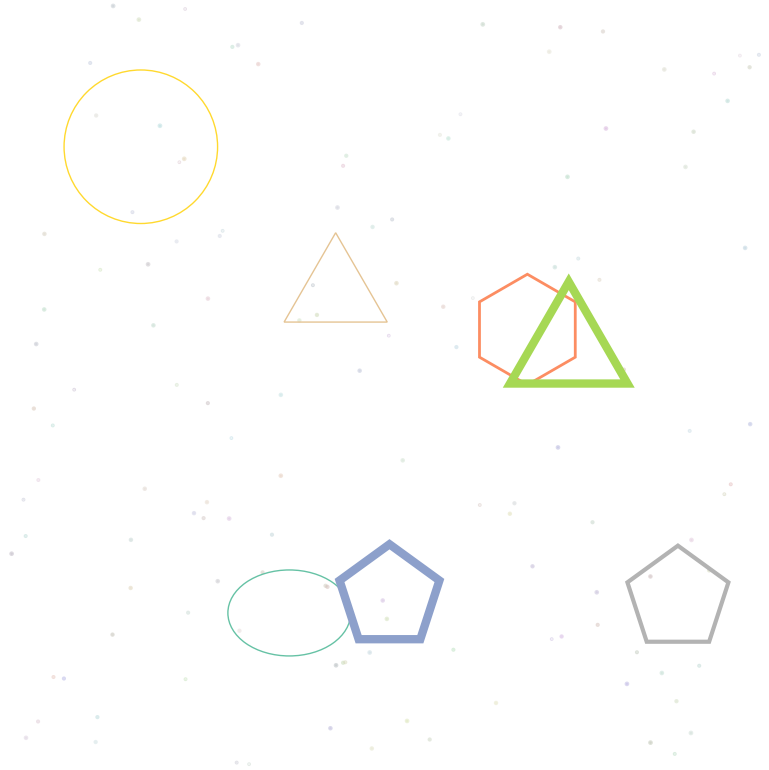[{"shape": "oval", "thickness": 0.5, "radius": 0.4, "center": [0.376, 0.204]}, {"shape": "hexagon", "thickness": 1, "radius": 0.36, "center": [0.685, 0.572]}, {"shape": "pentagon", "thickness": 3, "radius": 0.34, "center": [0.506, 0.225]}, {"shape": "triangle", "thickness": 3, "radius": 0.44, "center": [0.739, 0.546]}, {"shape": "circle", "thickness": 0.5, "radius": 0.5, "center": [0.183, 0.809]}, {"shape": "triangle", "thickness": 0.5, "radius": 0.39, "center": [0.436, 0.62]}, {"shape": "pentagon", "thickness": 1.5, "radius": 0.34, "center": [0.88, 0.222]}]